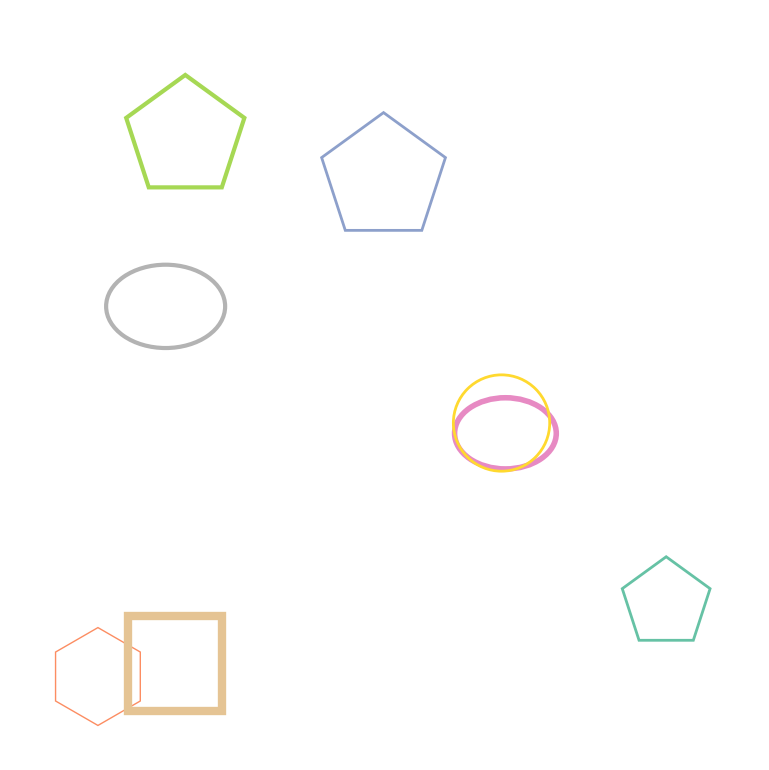[{"shape": "pentagon", "thickness": 1, "radius": 0.3, "center": [0.865, 0.217]}, {"shape": "hexagon", "thickness": 0.5, "radius": 0.32, "center": [0.127, 0.121]}, {"shape": "pentagon", "thickness": 1, "radius": 0.42, "center": [0.498, 0.769]}, {"shape": "oval", "thickness": 2, "radius": 0.33, "center": [0.656, 0.437]}, {"shape": "pentagon", "thickness": 1.5, "radius": 0.4, "center": [0.241, 0.822]}, {"shape": "circle", "thickness": 1, "radius": 0.31, "center": [0.651, 0.451]}, {"shape": "square", "thickness": 3, "radius": 0.31, "center": [0.227, 0.138]}, {"shape": "oval", "thickness": 1.5, "radius": 0.39, "center": [0.215, 0.602]}]